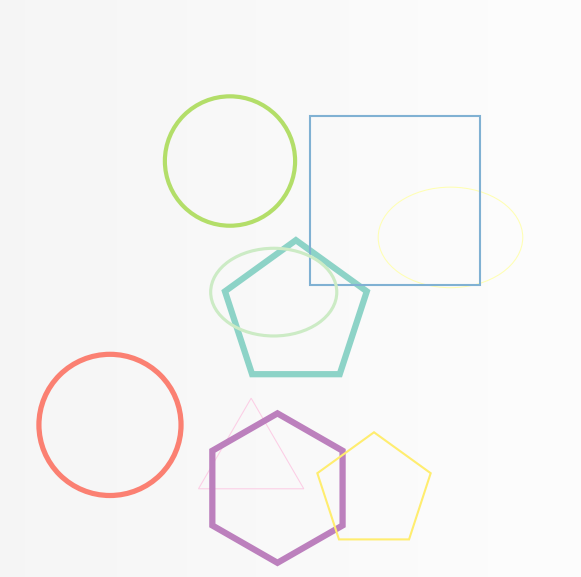[{"shape": "pentagon", "thickness": 3, "radius": 0.64, "center": [0.509, 0.455]}, {"shape": "oval", "thickness": 0.5, "radius": 0.62, "center": [0.775, 0.588]}, {"shape": "circle", "thickness": 2.5, "radius": 0.61, "center": [0.189, 0.263]}, {"shape": "square", "thickness": 1, "radius": 0.73, "center": [0.68, 0.652]}, {"shape": "circle", "thickness": 2, "radius": 0.56, "center": [0.396, 0.72]}, {"shape": "triangle", "thickness": 0.5, "radius": 0.52, "center": [0.432, 0.205]}, {"shape": "hexagon", "thickness": 3, "radius": 0.65, "center": [0.477, 0.154]}, {"shape": "oval", "thickness": 1.5, "radius": 0.54, "center": [0.471, 0.493]}, {"shape": "pentagon", "thickness": 1, "radius": 0.51, "center": [0.643, 0.148]}]